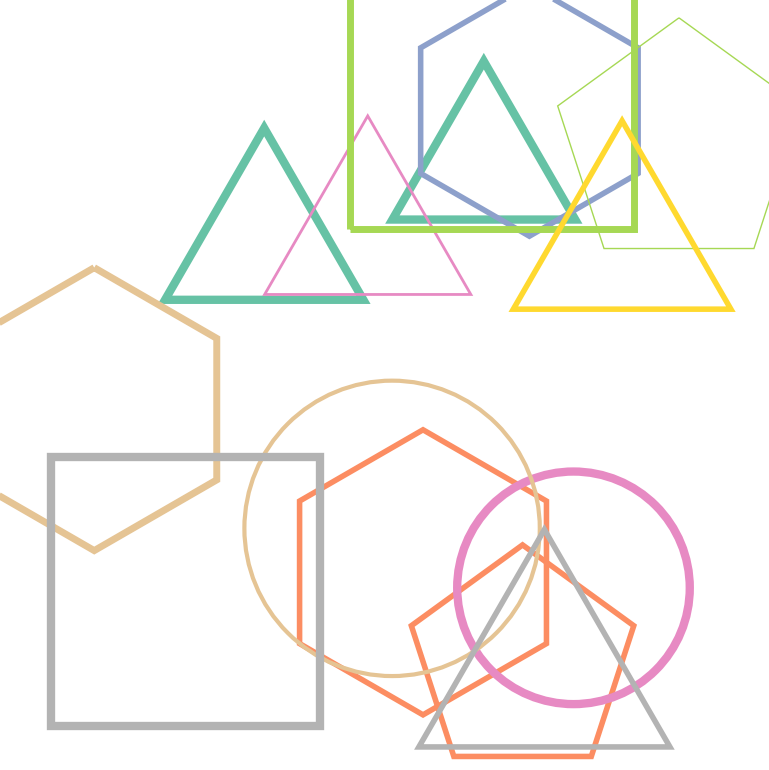[{"shape": "triangle", "thickness": 3, "radius": 0.74, "center": [0.343, 0.685]}, {"shape": "triangle", "thickness": 3, "radius": 0.69, "center": [0.628, 0.783]}, {"shape": "pentagon", "thickness": 2, "radius": 0.76, "center": [0.679, 0.14]}, {"shape": "hexagon", "thickness": 2, "radius": 0.93, "center": [0.549, 0.257]}, {"shape": "hexagon", "thickness": 2, "radius": 0.82, "center": [0.688, 0.856]}, {"shape": "circle", "thickness": 3, "radius": 0.76, "center": [0.745, 0.237]}, {"shape": "triangle", "thickness": 1, "radius": 0.77, "center": [0.478, 0.695]}, {"shape": "pentagon", "thickness": 0.5, "radius": 0.83, "center": [0.882, 0.811]}, {"shape": "square", "thickness": 2.5, "radius": 0.92, "center": [0.639, 0.887]}, {"shape": "triangle", "thickness": 2, "radius": 0.82, "center": [0.808, 0.68]}, {"shape": "hexagon", "thickness": 2.5, "radius": 0.92, "center": [0.122, 0.469]}, {"shape": "circle", "thickness": 1.5, "radius": 0.96, "center": [0.509, 0.314]}, {"shape": "square", "thickness": 3, "radius": 0.87, "center": [0.241, 0.232]}, {"shape": "triangle", "thickness": 2, "radius": 0.94, "center": [0.707, 0.124]}]